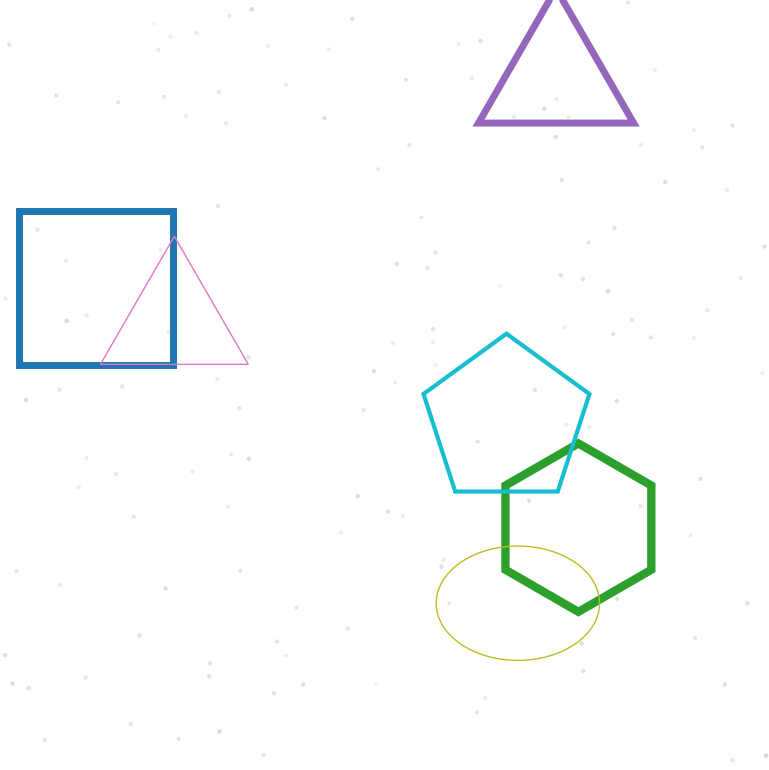[{"shape": "square", "thickness": 2.5, "radius": 0.5, "center": [0.125, 0.626]}, {"shape": "hexagon", "thickness": 3, "radius": 0.55, "center": [0.751, 0.315]}, {"shape": "triangle", "thickness": 2.5, "radius": 0.58, "center": [0.722, 0.898]}, {"shape": "triangle", "thickness": 0.5, "radius": 0.55, "center": [0.226, 0.582]}, {"shape": "oval", "thickness": 0.5, "radius": 0.53, "center": [0.673, 0.217]}, {"shape": "pentagon", "thickness": 1.5, "radius": 0.57, "center": [0.658, 0.453]}]